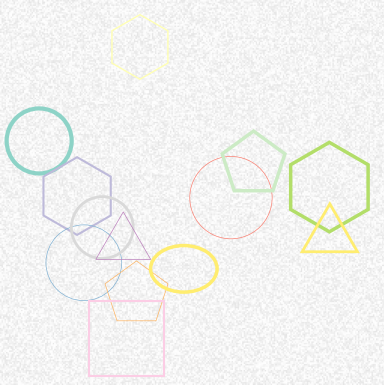[{"shape": "circle", "thickness": 3, "radius": 0.42, "center": [0.102, 0.634]}, {"shape": "hexagon", "thickness": 1, "radius": 0.42, "center": [0.363, 0.878]}, {"shape": "hexagon", "thickness": 1.5, "radius": 0.5, "center": [0.2, 0.491]}, {"shape": "circle", "thickness": 0.5, "radius": 0.53, "center": [0.6, 0.487]}, {"shape": "circle", "thickness": 0.5, "radius": 0.49, "center": [0.218, 0.318]}, {"shape": "pentagon", "thickness": 0.5, "radius": 0.43, "center": [0.355, 0.236]}, {"shape": "hexagon", "thickness": 2.5, "radius": 0.58, "center": [0.856, 0.514]}, {"shape": "square", "thickness": 1.5, "radius": 0.48, "center": [0.329, 0.121]}, {"shape": "circle", "thickness": 2, "radius": 0.4, "center": [0.266, 0.409]}, {"shape": "triangle", "thickness": 0.5, "radius": 0.41, "center": [0.32, 0.367]}, {"shape": "pentagon", "thickness": 2.5, "radius": 0.43, "center": [0.659, 0.574]}, {"shape": "triangle", "thickness": 2, "radius": 0.41, "center": [0.857, 0.388]}, {"shape": "oval", "thickness": 2.5, "radius": 0.43, "center": [0.477, 0.302]}]